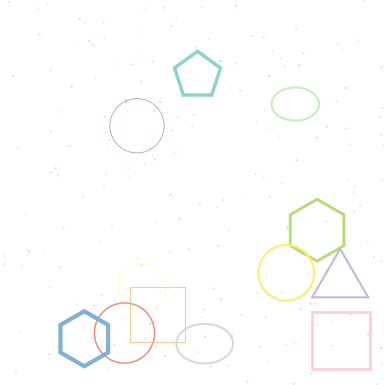[{"shape": "pentagon", "thickness": 2.5, "radius": 0.31, "center": [0.513, 0.804]}, {"shape": "circle", "thickness": 0.5, "radius": 0.31, "center": [0.369, 0.252]}, {"shape": "triangle", "thickness": 1.5, "radius": 0.42, "center": [0.884, 0.27]}, {"shape": "circle", "thickness": 1, "radius": 0.39, "center": [0.323, 0.135]}, {"shape": "hexagon", "thickness": 3, "radius": 0.36, "center": [0.219, 0.12]}, {"shape": "square", "thickness": 0.5, "radius": 0.36, "center": [0.409, 0.183]}, {"shape": "hexagon", "thickness": 2, "radius": 0.4, "center": [0.823, 0.402]}, {"shape": "square", "thickness": 2, "radius": 0.37, "center": [0.885, 0.115]}, {"shape": "oval", "thickness": 1.5, "radius": 0.37, "center": [0.532, 0.107]}, {"shape": "circle", "thickness": 0.5, "radius": 0.35, "center": [0.356, 0.673]}, {"shape": "oval", "thickness": 1.5, "radius": 0.31, "center": [0.767, 0.73]}, {"shape": "circle", "thickness": 1.5, "radius": 0.36, "center": [0.743, 0.291]}]